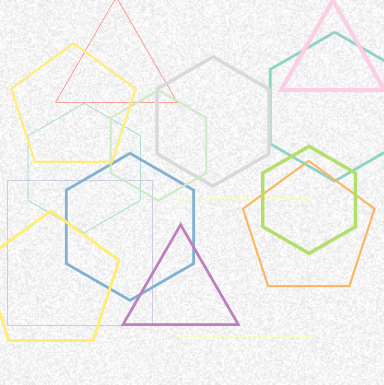[{"shape": "hexagon", "thickness": 2, "radius": 0.97, "center": [0.869, 0.723]}, {"shape": "hexagon", "thickness": 0.5, "radius": 0.84, "center": [0.219, 0.563]}, {"shape": "square", "thickness": 0.5, "radius": 0.9, "center": [0.639, 0.306]}, {"shape": "square", "thickness": 0.5, "radius": 0.94, "center": [0.207, 0.344]}, {"shape": "triangle", "thickness": 0.5, "radius": 0.91, "center": [0.302, 0.825]}, {"shape": "hexagon", "thickness": 2, "radius": 0.95, "center": [0.338, 0.411]}, {"shape": "pentagon", "thickness": 1.5, "radius": 0.9, "center": [0.802, 0.402]}, {"shape": "hexagon", "thickness": 2.5, "radius": 0.7, "center": [0.803, 0.481]}, {"shape": "triangle", "thickness": 3, "radius": 0.78, "center": [0.864, 0.844]}, {"shape": "hexagon", "thickness": 2.5, "radius": 0.84, "center": [0.553, 0.684]}, {"shape": "triangle", "thickness": 2, "radius": 0.87, "center": [0.469, 0.243]}, {"shape": "hexagon", "thickness": 1.5, "radius": 0.72, "center": [0.412, 0.622]}, {"shape": "pentagon", "thickness": 2, "radius": 0.93, "center": [0.132, 0.266]}, {"shape": "pentagon", "thickness": 1.5, "radius": 0.85, "center": [0.191, 0.717]}]